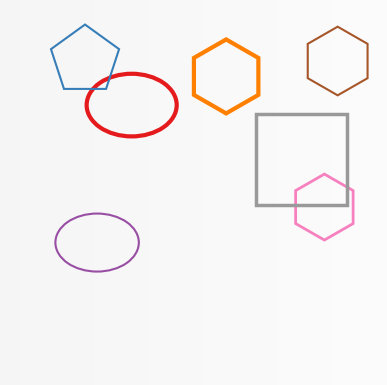[{"shape": "oval", "thickness": 3, "radius": 0.58, "center": [0.34, 0.727]}, {"shape": "pentagon", "thickness": 1.5, "radius": 0.46, "center": [0.219, 0.844]}, {"shape": "oval", "thickness": 1.5, "radius": 0.54, "center": [0.251, 0.37]}, {"shape": "hexagon", "thickness": 3, "radius": 0.48, "center": [0.584, 0.802]}, {"shape": "hexagon", "thickness": 1.5, "radius": 0.45, "center": [0.871, 0.842]}, {"shape": "hexagon", "thickness": 2, "radius": 0.43, "center": [0.837, 0.462]}, {"shape": "square", "thickness": 2.5, "radius": 0.59, "center": [0.778, 0.586]}]